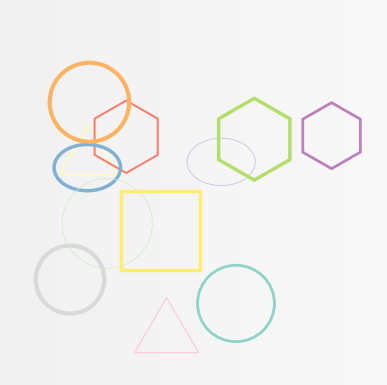[{"shape": "circle", "thickness": 2, "radius": 0.5, "center": [0.609, 0.212]}, {"shape": "triangle", "thickness": 1, "radius": 0.44, "center": [0.229, 0.589]}, {"shape": "oval", "thickness": 0.5, "radius": 0.44, "center": [0.571, 0.579]}, {"shape": "hexagon", "thickness": 1.5, "radius": 0.47, "center": [0.326, 0.645]}, {"shape": "oval", "thickness": 2.5, "radius": 0.43, "center": [0.225, 0.565]}, {"shape": "circle", "thickness": 3, "radius": 0.51, "center": [0.231, 0.735]}, {"shape": "hexagon", "thickness": 2.5, "radius": 0.53, "center": [0.656, 0.638]}, {"shape": "triangle", "thickness": 1, "radius": 0.48, "center": [0.43, 0.132]}, {"shape": "circle", "thickness": 3, "radius": 0.44, "center": [0.181, 0.274]}, {"shape": "hexagon", "thickness": 2, "radius": 0.43, "center": [0.856, 0.648]}, {"shape": "circle", "thickness": 0.5, "radius": 0.58, "center": [0.277, 0.42]}, {"shape": "square", "thickness": 2.5, "radius": 0.51, "center": [0.414, 0.402]}]